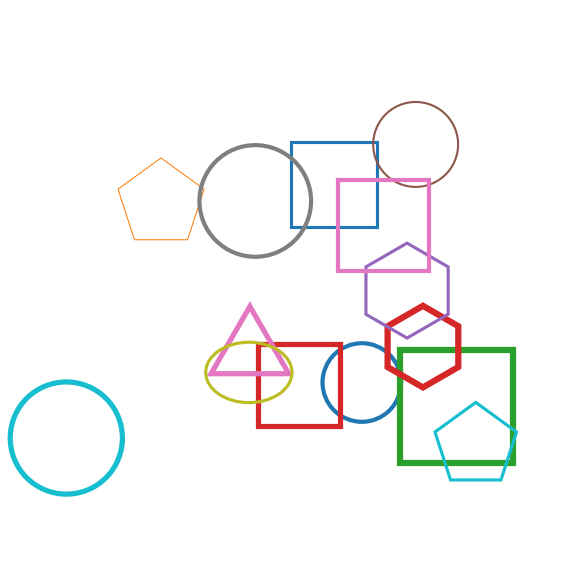[{"shape": "circle", "thickness": 2, "radius": 0.34, "center": [0.627, 0.337]}, {"shape": "square", "thickness": 1.5, "radius": 0.37, "center": [0.578, 0.68]}, {"shape": "pentagon", "thickness": 0.5, "radius": 0.39, "center": [0.279, 0.647]}, {"shape": "square", "thickness": 3, "radius": 0.49, "center": [0.79, 0.295]}, {"shape": "hexagon", "thickness": 3, "radius": 0.35, "center": [0.732, 0.399]}, {"shape": "square", "thickness": 2.5, "radius": 0.35, "center": [0.518, 0.333]}, {"shape": "hexagon", "thickness": 1.5, "radius": 0.41, "center": [0.705, 0.496]}, {"shape": "circle", "thickness": 1, "radius": 0.37, "center": [0.72, 0.749]}, {"shape": "triangle", "thickness": 2.5, "radius": 0.39, "center": [0.433, 0.391]}, {"shape": "square", "thickness": 2, "radius": 0.39, "center": [0.664, 0.609]}, {"shape": "circle", "thickness": 2, "radius": 0.48, "center": [0.442, 0.651]}, {"shape": "oval", "thickness": 1.5, "radius": 0.37, "center": [0.431, 0.354]}, {"shape": "pentagon", "thickness": 1.5, "radius": 0.37, "center": [0.824, 0.228]}, {"shape": "circle", "thickness": 2.5, "radius": 0.49, "center": [0.115, 0.241]}]